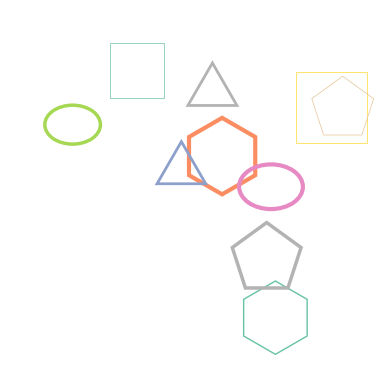[{"shape": "square", "thickness": 0.5, "radius": 0.35, "center": [0.356, 0.817]}, {"shape": "hexagon", "thickness": 1, "radius": 0.48, "center": [0.715, 0.175]}, {"shape": "hexagon", "thickness": 3, "radius": 0.5, "center": [0.577, 0.595]}, {"shape": "triangle", "thickness": 2, "radius": 0.37, "center": [0.471, 0.559]}, {"shape": "oval", "thickness": 3, "radius": 0.41, "center": [0.704, 0.515]}, {"shape": "oval", "thickness": 2.5, "radius": 0.36, "center": [0.189, 0.676]}, {"shape": "square", "thickness": 0.5, "radius": 0.46, "center": [0.86, 0.722]}, {"shape": "pentagon", "thickness": 0.5, "radius": 0.42, "center": [0.89, 0.718]}, {"shape": "triangle", "thickness": 2, "radius": 0.37, "center": [0.552, 0.763]}, {"shape": "pentagon", "thickness": 2.5, "radius": 0.47, "center": [0.693, 0.328]}]